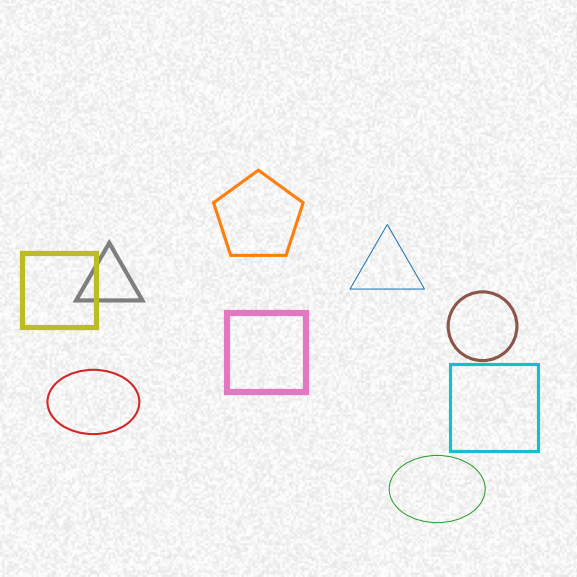[{"shape": "triangle", "thickness": 0.5, "radius": 0.37, "center": [0.671, 0.536]}, {"shape": "pentagon", "thickness": 1.5, "radius": 0.41, "center": [0.447, 0.623]}, {"shape": "oval", "thickness": 0.5, "radius": 0.42, "center": [0.757, 0.152]}, {"shape": "oval", "thickness": 1, "radius": 0.4, "center": [0.162, 0.303]}, {"shape": "circle", "thickness": 1.5, "radius": 0.3, "center": [0.836, 0.434]}, {"shape": "square", "thickness": 3, "radius": 0.34, "center": [0.461, 0.389]}, {"shape": "triangle", "thickness": 2, "radius": 0.33, "center": [0.189, 0.512]}, {"shape": "square", "thickness": 2.5, "radius": 0.32, "center": [0.102, 0.497]}, {"shape": "square", "thickness": 1.5, "radius": 0.38, "center": [0.856, 0.294]}]